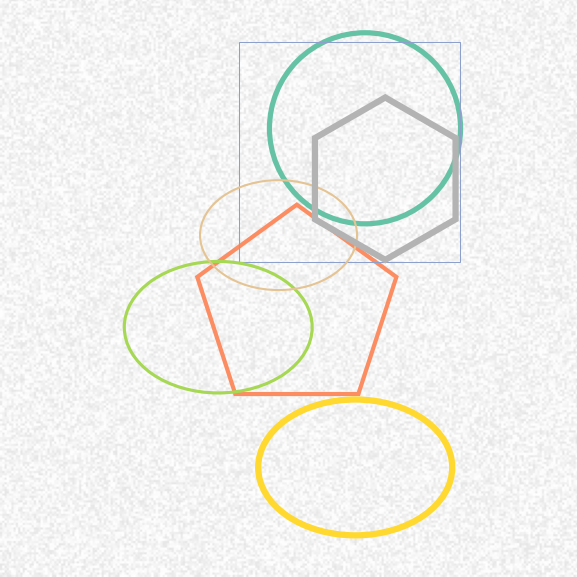[{"shape": "circle", "thickness": 2.5, "radius": 0.83, "center": [0.632, 0.777]}, {"shape": "pentagon", "thickness": 2, "radius": 0.91, "center": [0.514, 0.463]}, {"shape": "square", "thickness": 0.5, "radius": 0.95, "center": [0.605, 0.736]}, {"shape": "oval", "thickness": 1.5, "radius": 0.81, "center": [0.378, 0.433]}, {"shape": "oval", "thickness": 3, "radius": 0.84, "center": [0.615, 0.19]}, {"shape": "oval", "thickness": 1, "radius": 0.68, "center": [0.482, 0.592]}, {"shape": "hexagon", "thickness": 3, "radius": 0.7, "center": [0.667, 0.69]}]